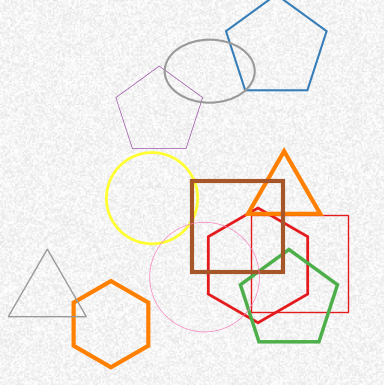[{"shape": "square", "thickness": 1, "radius": 0.63, "center": [0.778, 0.316]}, {"shape": "hexagon", "thickness": 2, "radius": 0.75, "center": [0.67, 0.311]}, {"shape": "pentagon", "thickness": 1.5, "radius": 0.69, "center": [0.718, 0.877]}, {"shape": "pentagon", "thickness": 2.5, "radius": 0.66, "center": [0.751, 0.219]}, {"shape": "pentagon", "thickness": 0.5, "radius": 0.59, "center": [0.414, 0.71]}, {"shape": "hexagon", "thickness": 3, "radius": 0.56, "center": [0.288, 0.158]}, {"shape": "triangle", "thickness": 3, "radius": 0.54, "center": [0.738, 0.499]}, {"shape": "circle", "thickness": 2, "radius": 0.59, "center": [0.395, 0.485]}, {"shape": "square", "thickness": 3, "radius": 0.59, "center": [0.617, 0.411]}, {"shape": "circle", "thickness": 0.5, "radius": 0.71, "center": [0.531, 0.28]}, {"shape": "oval", "thickness": 1.5, "radius": 0.58, "center": [0.545, 0.815]}, {"shape": "triangle", "thickness": 1, "radius": 0.59, "center": [0.123, 0.236]}]